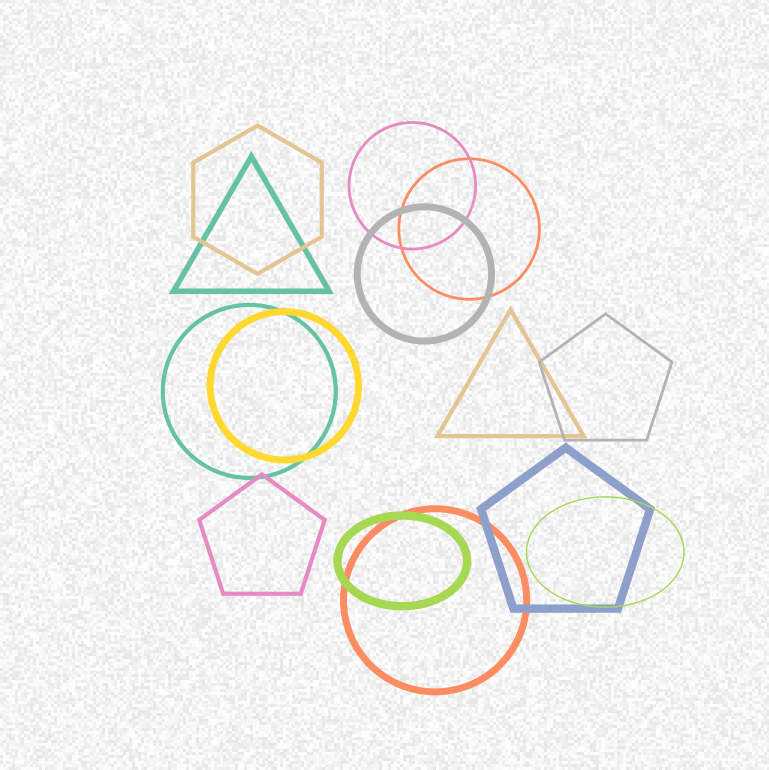[{"shape": "circle", "thickness": 1.5, "radius": 0.56, "center": [0.324, 0.492]}, {"shape": "triangle", "thickness": 2, "radius": 0.58, "center": [0.326, 0.68]}, {"shape": "circle", "thickness": 1, "radius": 0.46, "center": [0.609, 0.703]}, {"shape": "circle", "thickness": 2.5, "radius": 0.59, "center": [0.565, 0.22]}, {"shape": "pentagon", "thickness": 3, "radius": 0.58, "center": [0.735, 0.303]}, {"shape": "circle", "thickness": 1, "radius": 0.41, "center": [0.535, 0.759]}, {"shape": "pentagon", "thickness": 1.5, "radius": 0.43, "center": [0.34, 0.298]}, {"shape": "oval", "thickness": 0.5, "radius": 0.51, "center": [0.786, 0.283]}, {"shape": "oval", "thickness": 3, "radius": 0.42, "center": [0.523, 0.272]}, {"shape": "circle", "thickness": 2.5, "radius": 0.48, "center": [0.369, 0.499]}, {"shape": "triangle", "thickness": 1.5, "radius": 0.55, "center": [0.663, 0.488]}, {"shape": "hexagon", "thickness": 1.5, "radius": 0.48, "center": [0.334, 0.741]}, {"shape": "circle", "thickness": 2.5, "radius": 0.44, "center": [0.551, 0.644]}, {"shape": "pentagon", "thickness": 1, "radius": 0.45, "center": [0.787, 0.502]}]